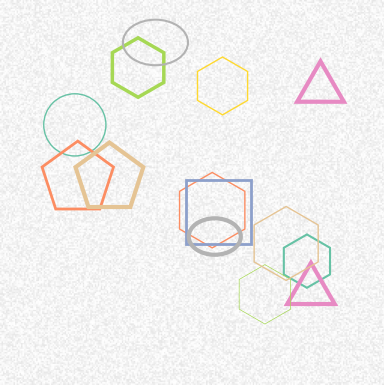[{"shape": "circle", "thickness": 1, "radius": 0.4, "center": [0.194, 0.676]}, {"shape": "hexagon", "thickness": 1.5, "radius": 0.35, "center": [0.797, 0.322]}, {"shape": "hexagon", "thickness": 1, "radius": 0.49, "center": [0.551, 0.454]}, {"shape": "pentagon", "thickness": 2, "radius": 0.49, "center": [0.202, 0.536]}, {"shape": "square", "thickness": 2, "radius": 0.42, "center": [0.567, 0.449]}, {"shape": "triangle", "thickness": 3, "radius": 0.36, "center": [0.808, 0.246]}, {"shape": "triangle", "thickness": 3, "radius": 0.35, "center": [0.833, 0.771]}, {"shape": "hexagon", "thickness": 2.5, "radius": 0.39, "center": [0.359, 0.825]}, {"shape": "hexagon", "thickness": 0.5, "radius": 0.39, "center": [0.688, 0.236]}, {"shape": "hexagon", "thickness": 1, "radius": 0.38, "center": [0.578, 0.777]}, {"shape": "hexagon", "thickness": 1, "radius": 0.48, "center": [0.743, 0.368]}, {"shape": "pentagon", "thickness": 3, "radius": 0.46, "center": [0.284, 0.537]}, {"shape": "oval", "thickness": 3, "radius": 0.34, "center": [0.558, 0.386]}, {"shape": "oval", "thickness": 1.5, "radius": 0.42, "center": [0.404, 0.89]}]